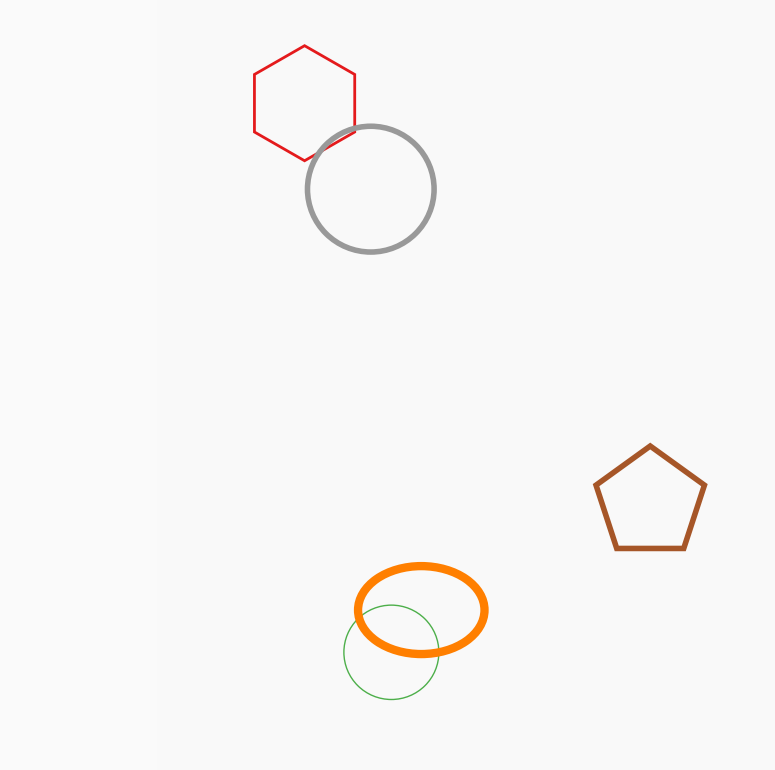[{"shape": "hexagon", "thickness": 1, "radius": 0.37, "center": [0.393, 0.866]}, {"shape": "circle", "thickness": 0.5, "radius": 0.31, "center": [0.505, 0.153]}, {"shape": "oval", "thickness": 3, "radius": 0.41, "center": [0.544, 0.208]}, {"shape": "pentagon", "thickness": 2, "radius": 0.37, "center": [0.839, 0.347]}, {"shape": "circle", "thickness": 2, "radius": 0.41, "center": [0.478, 0.754]}]